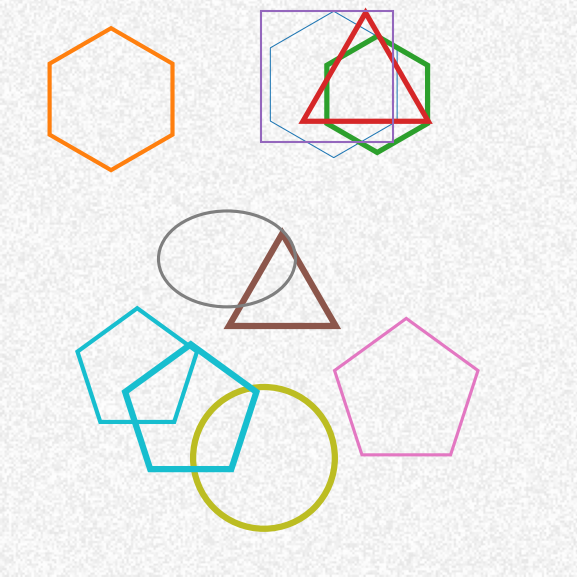[{"shape": "hexagon", "thickness": 0.5, "radius": 0.63, "center": [0.578, 0.853]}, {"shape": "hexagon", "thickness": 2, "radius": 0.61, "center": [0.192, 0.827]}, {"shape": "hexagon", "thickness": 2.5, "radius": 0.5, "center": [0.653, 0.836]}, {"shape": "triangle", "thickness": 2.5, "radius": 0.63, "center": [0.633, 0.852]}, {"shape": "square", "thickness": 1, "radius": 0.57, "center": [0.567, 0.867]}, {"shape": "triangle", "thickness": 3, "radius": 0.53, "center": [0.489, 0.488]}, {"shape": "pentagon", "thickness": 1.5, "radius": 0.65, "center": [0.704, 0.317]}, {"shape": "oval", "thickness": 1.5, "radius": 0.59, "center": [0.393, 0.551]}, {"shape": "circle", "thickness": 3, "radius": 0.61, "center": [0.457, 0.206]}, {"shape": "pentagon", "thickness": 2, "radius": 0.54, "center": [0.238, 0.357]}, {"shape": "pentagon", "thickness": 3, "radius": 0.6, "center": [0.33, 0.283]}]